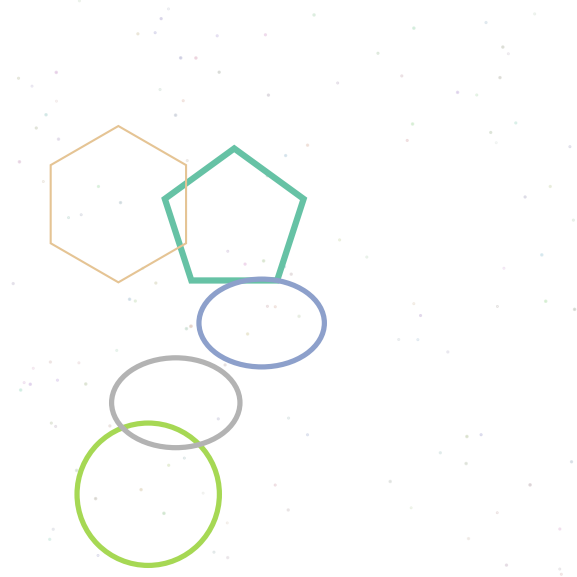[{"shape": "pentagon", "thickness": 3, "radius": 0.63, "center": [0.406, 0.616]}, {"shape": "oval", "thickness": 2.5, "radius": 0.54, "center": [0.453, 0.44]}, {"shape": "circle", "thickness": 2.5, "radius": 0.62, "center": [0.257, 0.143]}, {"shape": "hexagon", "thickness": 1, "radius": 0.68, "center": [0.205, 0.646]}, {"shape": "oval", "thickness": 2.5, "radius": 0.56, "center": [0.304, 0.302]}]